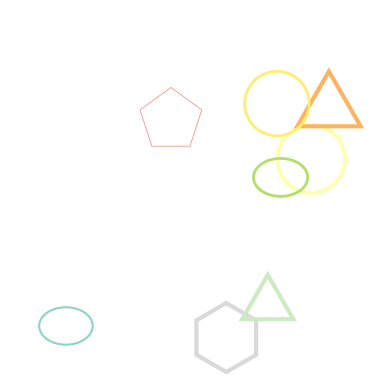[{"shape": "oval", "thickness": 1.5, "radius": 0.35, "center": [0.171, 0.153]}, {"shape": "circle", "thickness": 3, "radius": 0.44, "center": [0.808, 0.587]}, {"shape": "pentagon", "thickness": 0.5, "radius": 0.42, "center": [0.444, 0.689]}, {"shape": "triangle", "thickness": 3, "radius": 0.48, "center": [0.854, 0.72]}, {"shape": "oval", "thickness": 2, "radius": 0.35, "center": [0.729, 0.539]}, {"shape": "hexagon", "thickness": 3, "radius": 0.45, "center": [0.588, 0.123]}, {"shape": "triangle", "thickness": 3, "radius": 0.38, "center": [0.695, 0.209]}, {"shape": "circle", "thickness": 2, "radius": 0.42, "center": [0.719, 0.731]}]